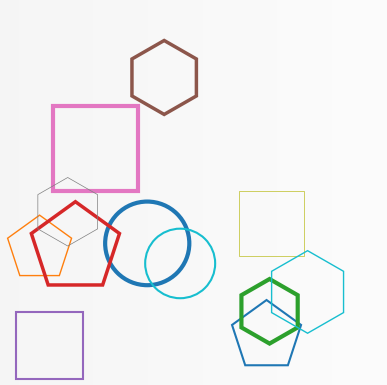[{"shape": "pentagon", "thickness": 1.5, "radius": 0.47, "center": [0.688, 0.127]}, {"shape": "circle", "thickness": 3, "radius": 0.54, "center": [0.38, 0.368]}, {"shape": "pentagon", "thickness": 1, "radius": 0.43, "center": [0.102, 0.354]}, {"shape": "hexagon", "thickness": 3, "radius": 0.42, "center": [0.696, 0.191]}, {"shape": "pentagon", "thickness": 2.5, "radius": 0.6, "center": [0.195, 0.357]}, {"shape": "square", "thickness": 1.5, "radius": 0.43, "center": [0.127, 0.102]}, {"shape": "hexagon", "thickness": 2.5, "radius": 0.48, "center": [0.424, 0.799]}, {"shape": "square", "thickness": 3, "radius": 0.55, "center": [0.247, 0.614]}, {"shape": "hexagon", "thickness": 0.5, "radius": 0.44, "center": [0.175, 0.45]}, {"shape": "square", "thickness": 0.5, "radius": 0.42, "center": [0.701, 0.421]}, {"shape": "circle", "thickness": 1.5, "radius": 0.45, "center": [0.465, 0.316]}, {"shape": "hexagon", "thickness": 1, "radius": 0.54, "center": [0.794, 0.242]}]